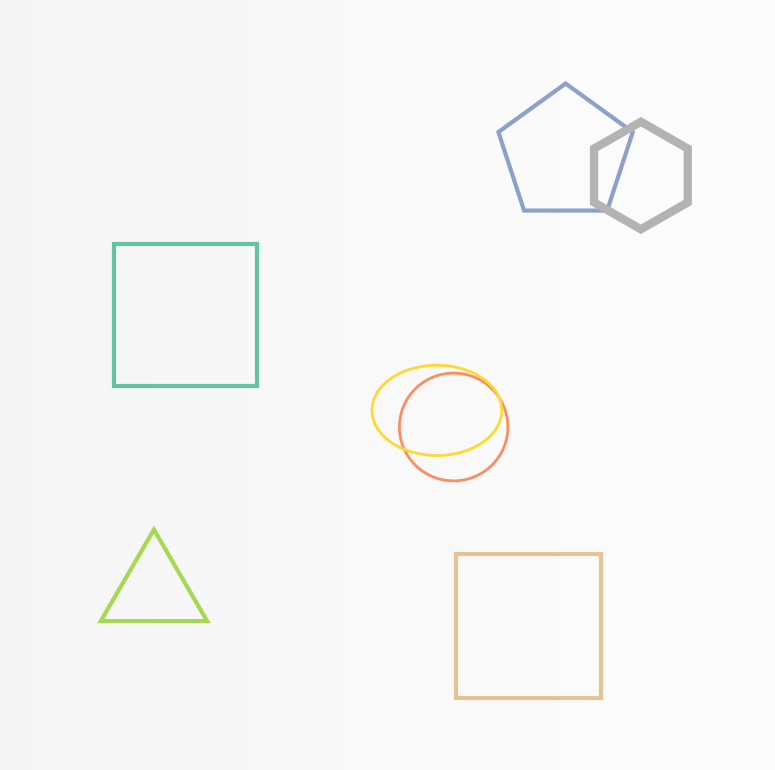[{"shape": "square", "thickness": 1.5, "radius": 0.46, "center": [0.24, 0.59]}, {"shape": "circle", "thickness": 1, "radius": 0.35, "center": [0.585, 0.445]}, {"shape": "pentagon", "thickness": 1.5, "radius": 0.46, "center": [0.73, 0.8]}, {"shape": "triangle", "thickness": 1.5, "radius": 0.4, "center": [0.199, 0.233]}, {"shape": "oval", "thickness": 1, "radius": 0.42, "center": [0.564, 0.467]}, {"shape": "square", "thickness": 1.5, "radius": 0.47, "center": [0.682, 0.187]}, {"shape": "hexagon", "thickness": 3, "radius": 0.35, "center": [0.827, 0.772]}]